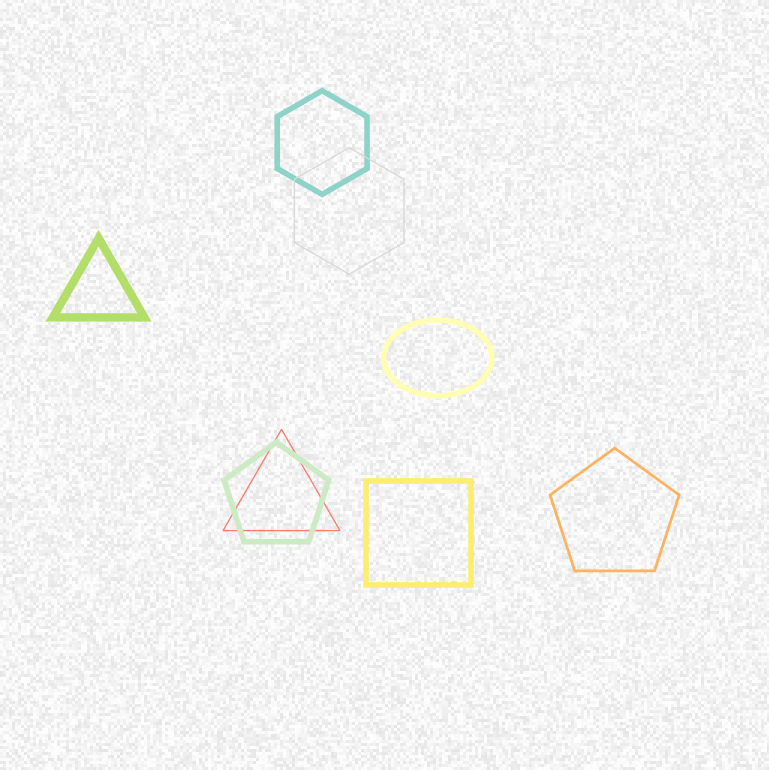[{"shape": "hexagon", "thickness": 2, "radius": 0.34, "center": [0.418, 0.815]}, {"shape": "oval", "thickness": 2, "radius": 0.35, "center": [0.569, 0.535]}, {"shape": "triangle", "thickness": 0.5, "radius": 0.44, "center": [0.366, 0.355]}, {"shape": "pentagon", "thickness": 1, "radius": 0.44, "center": [0.798, 0.33]}, {"shape": "triangle", "thickness": 3, "radius": 0.34, "center": [0.128, 0.622]}, {"shape": "hexagon", "thickness": 0.5, "radius": 0.41, "center": [0.453, 0.726]}, {"shape": "pentagon", "thickness": 2, "radius": 0.36, "center": [0.359, 0.354]}, {"shape": "square", "thickness": 2, "radius": 0.34, "center": [0.544, 0.308]}]